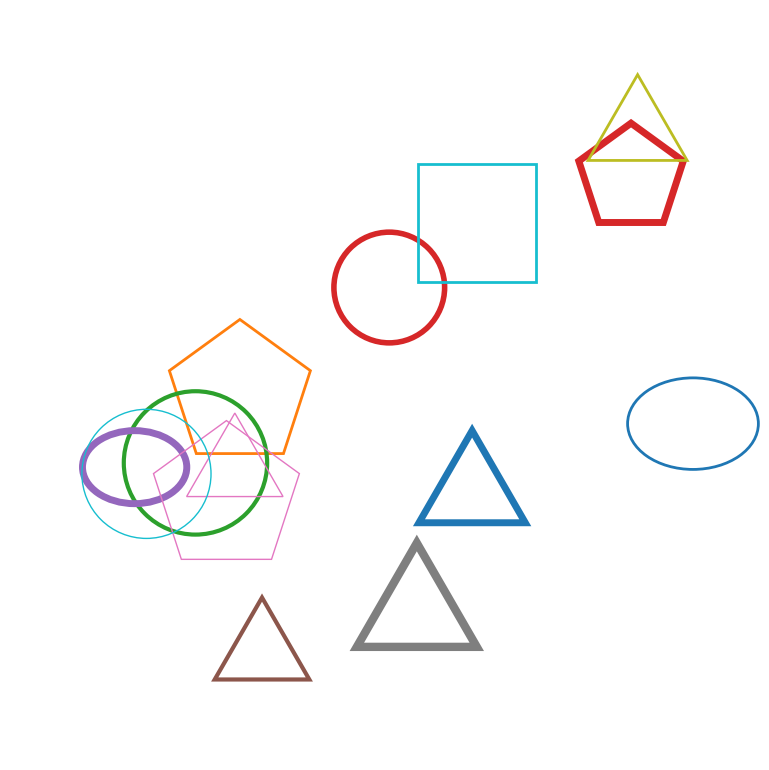[{"shape": "oval", "thickness": 1, "radius": 0.42, "center": [0.9, 0.45]}, {"shape": "triangle", "thickness": 2.5, "radius": 0.4, "center": [0.613, 0.361]}, {"shape": "pentagon", "thickness": 1, "radius": 0.48, "center": [0.312, 0.489]}, {"shape": "circle", "thickness": 1.5, "radius": 0.47, "center": [0.254, 0.399]}, {"shape": "circle", "thickness": 2, "radius": 0.36, "center": [0.506, 0.627]}, {"shape": "pentagon", "thickness": 2.5, "radius": 0.36, "center": [0.82, 0.769]}, {"shape": "oval", "thickness": 2.5, "radius": 0.34, "center": [0.175, 0.393]}, {"shape": "triangle", "thickness": 1.5, "radius": 0.35, "center": [0.34, 0.153]}, {"shape": "triangle", "thickness": 0.5, "radius": 0.36, "center": [0.305, 0.391]}, {"shape": "pentagon", "thickness": 0.5, "radius": 0.5, "center": [0.294, 0.354]}, {"shape": "triangle", "thickness": 3, "radius": 0.45, "center": [0.541, 0.205]}, {"shape": "triangle", "thickness": 1, "radius": 0.37, "center": [0.828, 0.829]}, {"shape": "square", "thickness": 1, "radius": 0.38, "center": [0.619, 0.71]}, {"shape": "circle", "thickness": 0.5, "radius": 0.42, "center": [0.19, 0.385]}]